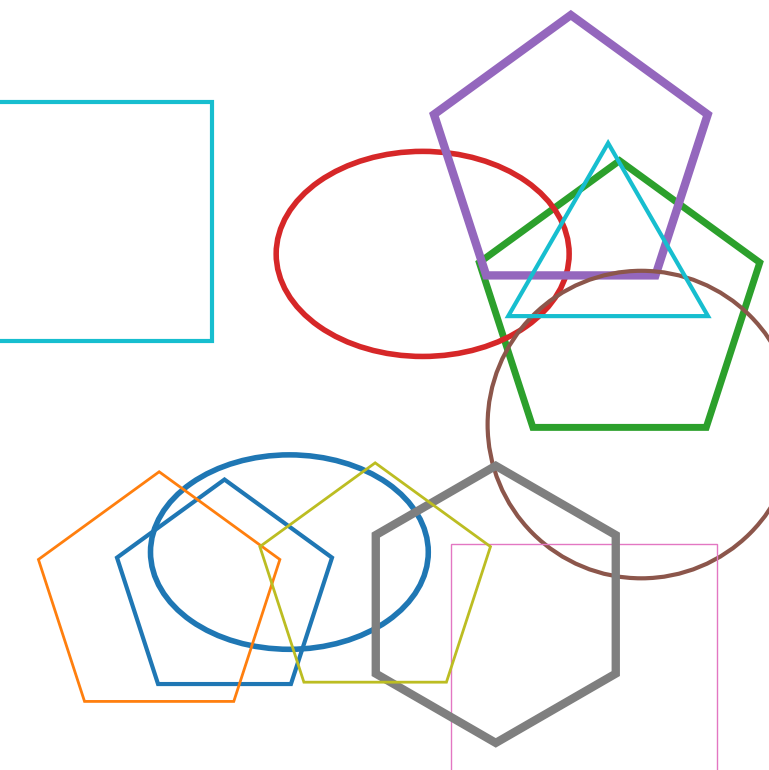[{"shape": "oval", "thickness": 2, "radius": 0.9, "center": [0.376, 0.283]}, {"shape": "pentagon", "thickness": 1.5, "radius": 0.73, "center": [0.292, 0.23]}, {"shape": "pentagon", "thickness": 1, "radius": 0.82, "center": [0.207, 0.222]}, {"shape": "pentagon", "thickness": 2.5, "radius": 0.96, "center": [0.805, 0.6]}, {"shape": "oval", "thickness": 2, "radius": 0.95, "center": [0.549, 0.67]}, {"shape": "pentagon", "thickness": 3, "radius": 0.93, "center": [0.741, 0.794]}, {"shape": "circle", "thickness": 1.5, "radius": 1.0, "center": [0.833, 0.449]}, {"shape": "square", "thickness": 0.5, "radius": 0.86, "center": [0.759, 0.121]}, {"shape": "hexagon", "thickness": 3, "radius": 0.9, "center": [0.644, 0.215]}, {"shape": "pentagon", "thickness": 1, "radius": 0.79, "center": [0.487, 0.241]}, {"shape": "square", "thickness": 1.5, "radius": 0.78, "center": [0.12, 0.712]}, {"shape": "triangle", "thickness": 1.5, "radius": 0.75, "center": [0.79, 0.664]}]